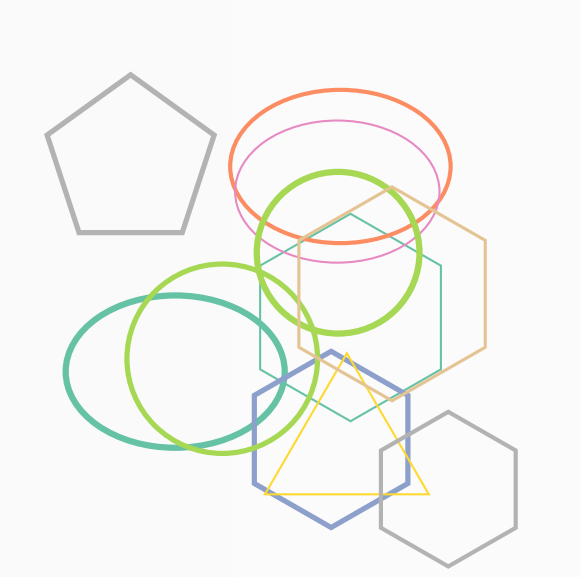[{"shape": "hexagon", "thickness": 1, "radius": 0.9, "center": [0.603, 0.449]}, {"shape": "oval", "thickness": 3, "radius": 0.94, "center": [0.301, 0.356]}, {"shape": "oval", "thickness": 2, "radius": 0.95, "center": [0.586, 0.711]}, {"shape": "hexagon", "thickness": 2.5, "radius": 0.76, "center": [0.57, 0.238]}, {"shape": "oval", "thickness": 1, "radius": 0.88, "center": [0.58, 0.667]}, {"shape": "circle", "thickness": 2.5, "radius": 0.82, "center": [0.382, 0.378]}, {"shape": "circle", "thickness": 3, "radius": 0.7, "center": [0.582, 0.562]}, {"shape": "triangle", "thickness": 1, "radius": 0.81, "center": [0.597, 0.225]}, {"shape": "hexagon", "thickness": 1.5, "radius": 0.93, "center": [0.675, 0.49]}, {"shape": "hexagon", "thickness": 2, "radius": 0.67, "center": [0.771, 0.152]}, {"shape": "pentagon", "thickness": 2.5, "radius": 0.76, "center": [0.225, 0.719]}]